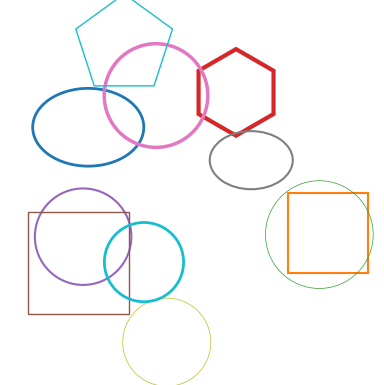[{"shape": "oval", "thickness": 2, "radius": 0.72, "center": [0.229, 0.669]}, {"shape": "square", "thickness": 1.5, "radius": 0.52, "center": [0.852, 0.395]}, {"shape": "circle", "thickness": 0.5, "radius": 0.7, "center": [0.829, 0.391]}, {"shape": "hexagon", "thickness": 3, "radius": 0.56, "center": [0.613, 0.76]}, {"shape": "circle", "thickness": 1.5, "radius": 0.63, "center": [0.216, 0.385]}, {"shape": "square", "thickness": 1, "radius": 0.66, "center": [0.204, 0.316]}, {"shape": "circle", "thickness": 2.5, "radius": 0.67, "center": [0.405, 0.752]}, {"shape": "oval", "thickness": 1.5, "radius": 0.54, "center": [0.653, 0.584]}, {"shape": "circle", "thickness": 0.5, "radius": 0.57, "center": [0.433, 0.111]}, {"shape": "pentagon", "thickness": 1, "radius": 0.66, "center": [0.322, 0.884]}, {"shape": "circle", "thickness": 2, "radius": 0.51, "center": [0.374, 0.319]}]